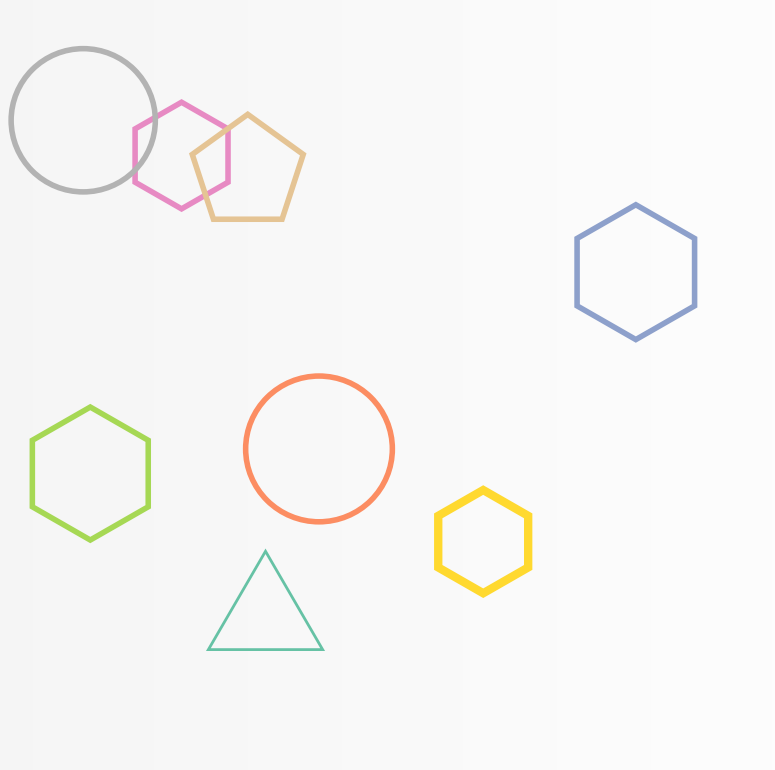[{"shape": "triangle", "thickness": 1, "radius": 0.43, "center": [0.343, 0.199]}, {"shape": "circle", "thickness": 2, "radius": 0.47, "center": [0.412, 0.417]}, {"shape": "hexagon", "thickness": 2, "radius": 0.44, "center": [0.82, 0.647]}, {"shape": "hexagon", "thickness": 2, "radius": 0.35, "center": [0.234, 0.798]}, {"shape": "hexagon", "thickness": 2, "radius": 0.43, "center": [0.117, 0.385]}, {"shape": "hexagon", "thickness": 3, "radius": 0.34, "center": [0.623, 0.297]}, {"shape": "pentagon", "thickness": 2, "radius": 0.38, "center": [0.32, 0.776]}, {"shape": "circle", "thickness": 2, "radius": 0.47, "center": [0.107, 0.844]}]